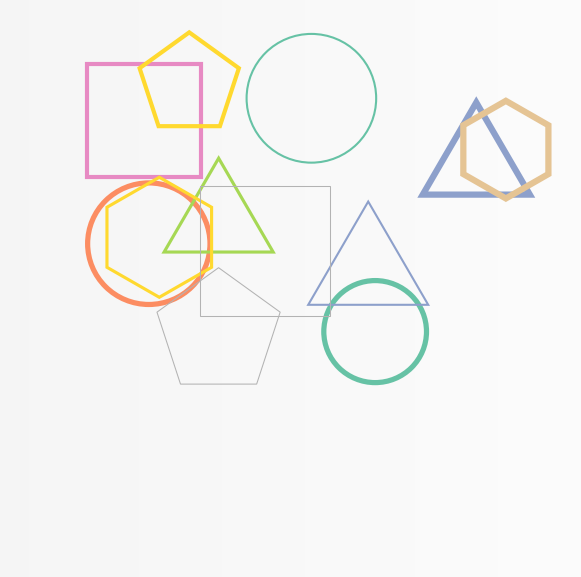[{"shape": "circle", "thickness": 2.5, "radius": 0.44, "center": [0.645, 0.425]}, {"shape": "circle", "thickness": 1, "radius": 0.56, "center": [0.536, 0.829]}, {"shape": "circle", "thickness": 2.5, "radius": 0.53, "center": [0.256, 0.577]}, {"shape": "triangle", "thickness": 3, "radius": 0.53, "center": [0.819, 0.715]}, {"shape": "triangle", "thickness": 1, "radius": 0.6, "center": [0.633, 0.531]}, {"shape": "square", "thickness": 2, "radius": 0.49, "center": [0.248, 0.791]}, {"shape": "triangle", "thickness": 1.5, "radius": 0.54, "center": [0.376, 0.617]}, {"shape": "pentagon", "thickness": 2, "radius": 0.45, "center": [0.326, 0.853]}, {"shape": "hexagon", "thickness": 1.5, "radius": 0.52, "center": [0.274, 0.588]}, {"shape": "hexagon", "thickness": 3, "radius": 0.42, "center": [0.87, 0.74]}, {"shape": "pentagon", "thickness": 0.5, "radius": 0.56, "center": [0.376, 0.424]}, {"shape": "square", "thickness": 0.5, "radius": 0.56, "center": [0.456, 0.564]}]